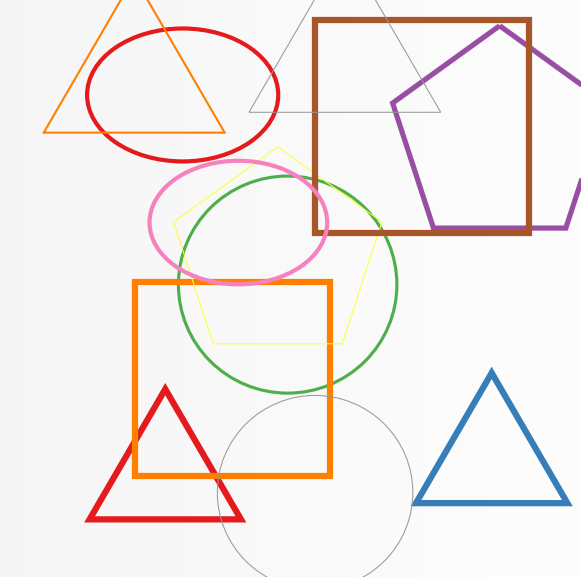[{"shape": "triangle", "thickness": 3, "radius": 0.75, "center": [0.284, 0.175]}, {"shape": "oval", "thickness": 2, "radius": 0.82, "center": [0.314, 0.835]}, {"shape": "triangle", "thickness": 3, "radius": 0.75, "center": [0.846, 0.203]}, {"shape": "circle", "thickness": 1.5, "radius": 0.94, "center": [0.495, 0.506]}, {"shape": "pentagon", "thickness": 2.5, "radius": 0.97, "center": [0.86, 0.761]}, {"shape": "square", "thickness": 3, "radius": 0.84, "center": [0.401, 0.342]}, {"shape": "triangle", "thickness": 1, "radius": 0.9, "center": [0.231, 0.859]}, {"shape": "pentagon", "thickness": 0.5, "radius": 0.94, "center": [0.478, 0.556]}, {"shape": "square", "thickness": 3, "radius": 0.92, "center": [0.726, 0.78]}, {"shape": "oval", "thickness": 2, "radius": 0.76, "center": [0.41, 0.614]}, {"shape": "circle", "thickness": 0.5, "radius": 0.84, "center": [0.542, 0.146]}, {"shape": "triangle", "thickness": 0.5, "radius": 0.95, "center": [0.593, 0.9]}]